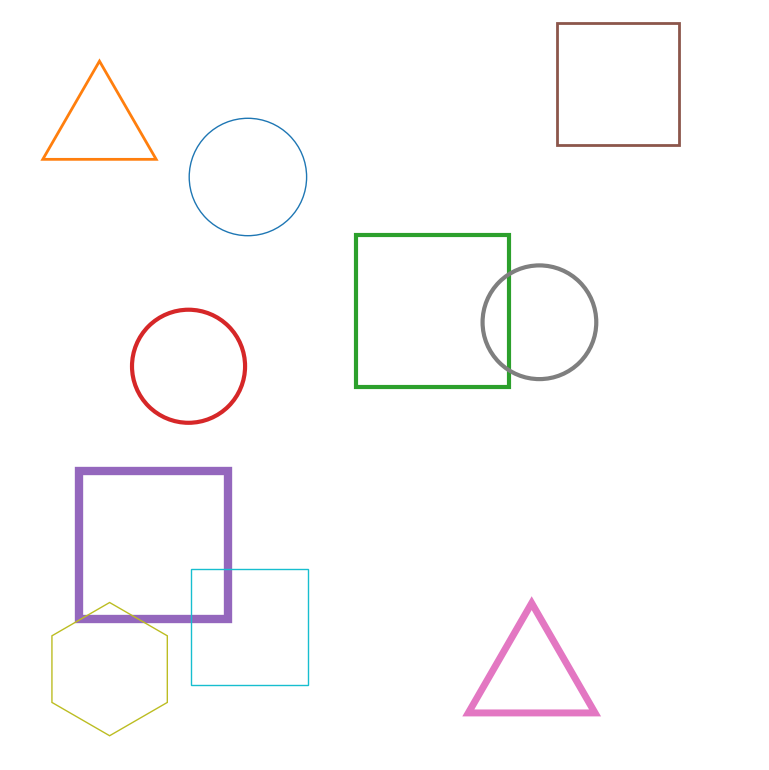[{"shape": "circle", "thickness": 0.5, "radius": 0.38, "center": [0.322, 0.77]}, {"shape": "triangle", "thickness": 1, "radius": 0.43, "center": [0.129, 0.836]}, {"shape": "square", "thickness": 1.5, "radius": 0.5, "center": [0.562, 0.596]}, {"shape": "circle", "thickness": 1.5, "radius": 0.37, "center": [0.245, 0.524]}, {"shape": "square", "thickness": 3, "radius": 0.48, "center": [0.2, 0.292]}, {"shape": "square", "thickness": 1, "radius": 0.4, "center": [0.803, 0.891]}, {"shape": "triangle", "thickness": 2.5, "radius": 0.48, "center": [0.69, 0.122]}, {"shape": "circle", "thickness": 1.5, "radius": 0.37, "center": [0.701, 0.581]}, {"shape": "hexagon", "thickness": 0.5, "radius": 0.43, "center": [0.142, 0.131]}, {"shape": "square", "thickness": 0.5, "radius": 0.38, "center": [0.324, 0.186]}]